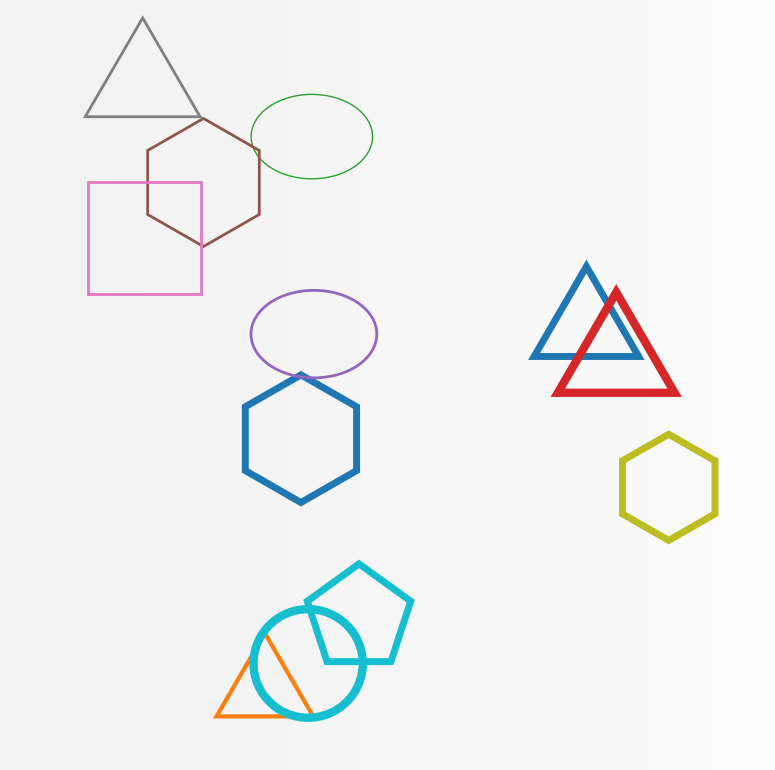[{"shape": "triangle", "thickness": 2.5, "radius": 0.39, "center": [0.757, 0.576]}, {"shape": "hexagon", "thickness": 2.5, "radius": 0.41, "center": [0.388, 0.43]}, {"shape": "triangle", "thickness": 1.5, "radius": 0.36, "center": [0.342, 0.106]}, {"shape": "oval", "thickness": 0.5, "radius": 0.39, "center": [0.402, 0.823]}, {"shape": "triangle", "thickness": 3, "radius": 0.44, "center": [0.795, 0.533]}, {"shape": "oval", "thickness": 1, "radius": 0.41, "center": [0.405, 0.566]}, {"shape": "hexagon", "thickness": 1, "radius": 0.42, "center": [0.263, 0.763]}, {"shape": "square", "thickness": 1, "radius": 0.36, "center": [0.187, 0.691]}, {"shape": "triangle", "thickness": 1, "radius": 0.43, "center": [0.184, 0.891]}, {"shape": "hexagon", "thickness": 2.5, "radius": 0.34, "center": [0.863, 0.367]}, {"shape": "pentagon", "thickness": 2.5, "radius": 0.35, "center": [0.463, 0.198]}, {"shape": "circle", "thickness": 3, "radius": 0.35, "center": [0.398, 0.138]}]